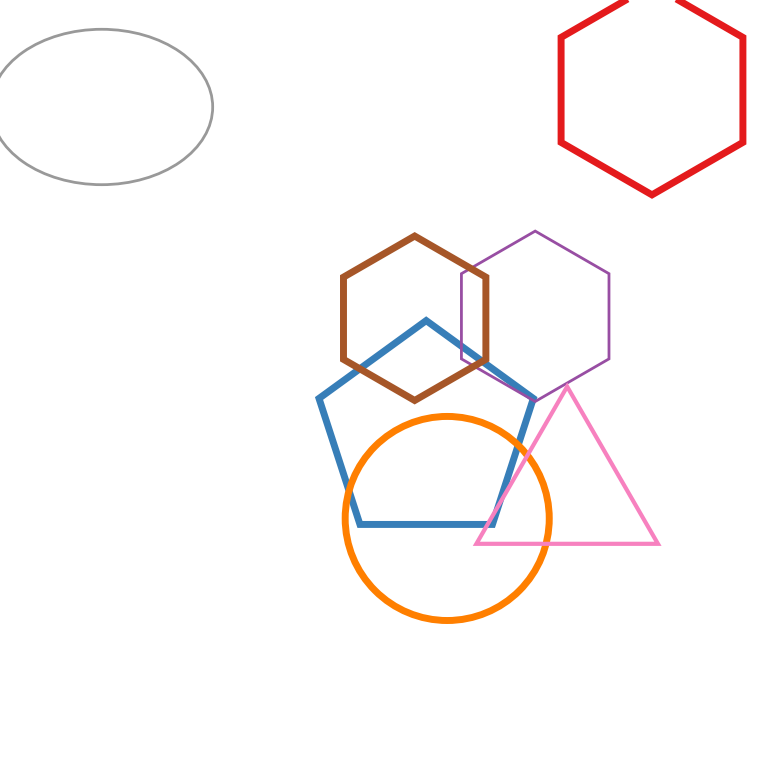[{"shape": "hexagon", "thickness": 2.5, "radius": 0.68, "center": [0.847, 0.883]}, {"shape": "pentagon", "thickness": 2.5, "radius": 0.73, "center": [0.553, 0.437]}, {"shape": "hexagon", "thickness": 1, "radius": 0.55, "center": [0.695, 0.589]}, {"shape": "circle", "thickness": 2.5, "radius": 0.66, "center": [0.581, 0.327]}, {"shape": "hexagon", "thickness": 2.5, "radius": 0.53, "center": [0.539, 0.587]}, {"shape": "triangle", "thickness": 1.5, "radius": 0.68, "center": [0.737, 0.362]}, {"shape": "oval", "thickness": 1, "radius": 0.72, "center": [0.132, 0.861]}]